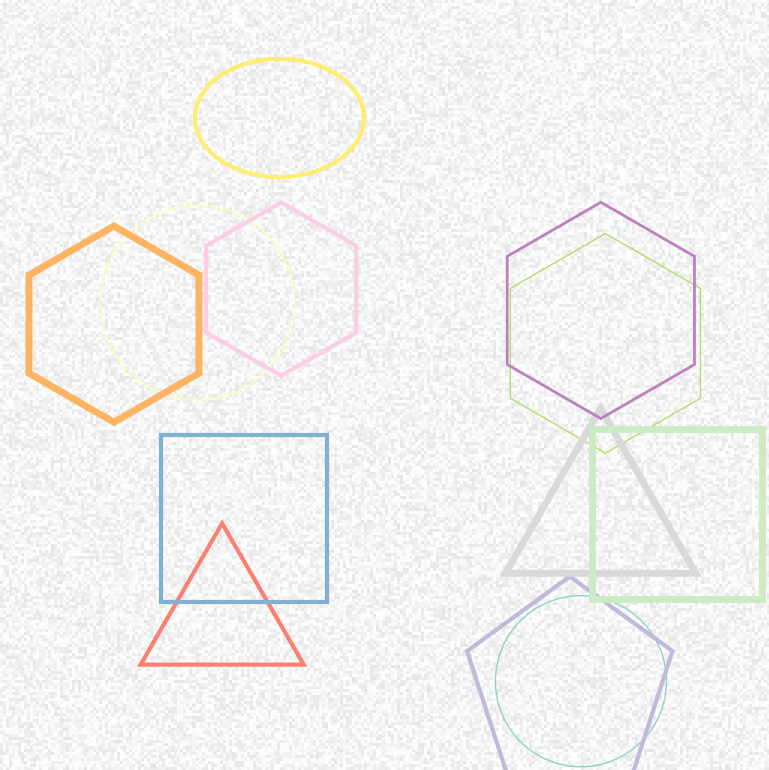[{"shape": "circle", "thickness": 0.5, "radius": 0.56, "center": [0.754, 0.115]}, {"shape": "circle", "thickness": 0.5, "radius": 0.63, "center": [0.256, 0.607]}, {"shape": "pentagon", "thickness": 1.5, "radius": 0.7, "center": [0.74, 0.111]}, {"shape": "triangle", "thickness": 1.5, "radius": 0.61, "center": [0.289, 0.198]}, {"shape": "square", "thickness": 1.5, "radius": 0.54, "center": [0.317, 0.327]}, {"shape": "hexagon", "thickness": 2.5, "radius": 0.64, "center": [0.148, 0.579]}, {"shape": "hexagon", "thickness": 0.5, "radius": 0.71, "center": [0.786, 0.554]}, {"shape": "hexagon", "thickness": 1.5, "radius": 0.56, "center": [0.365, 0.625]}, {"shape": "triangle", "thickness": 2.5, "radius": 0.71, "center": [0.78, 0.327]}, {"shape": "hexagon", "thickness": 1, "radius": 0.7, "center": [0.78, 0.597]}, {"shape": "square", "thickness": 2.5, "radius": 0.55, "center": [0.879, 0.332]}, {"shape": "oval", "thickness": 1.5, "radius": 0.55, "center": [0.363, 0.847]}]